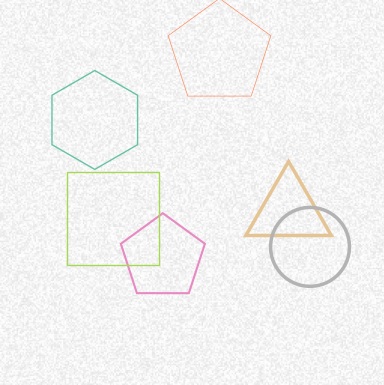[{"shape": "hexagon", "thickness": 1, "radius": 0.64, "center": [0.246, 0.688]}, {"shape": "pentagon", "thickness": 0.5, "radius": 0.7, "center": [0.57, 0.864]}, {"shape": "pentagon", "thickness": 1.5, "radius": 0.57, "center": [0.423, 0.331]}, {"shape": "square", "thickness": 1, "radius": 0.6, "center": [0.294, 0.433]}, {"shape": "triangle", "thickness": 2.5, "radius": 0.64, "center": [0.75, 0.452]}, {"shape": "circle", "thickness": 2.5, "radius": 0.51, "center": [0.805, 0.359]}]